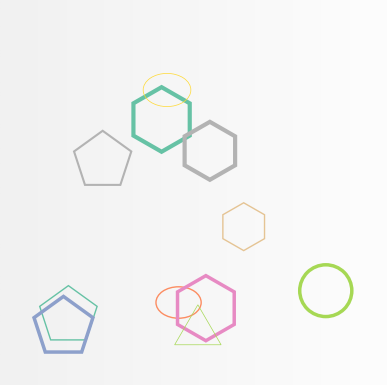[{"shape": "hexagon", "thickness": 3, "radius": 0.42, "center": [0.417, 0.69]}, {"shape": "pentagon", "thickness": 1, "radius": 0.39, "center": [0.177, 0.18]}, {"shape": "oval", "thickness": 1, "radius": 0.29, "center": [0.461, 0.214]}, {"shape": "pentagon", "thickness": 2.5, "radius": 0.4, "center": [0.164, 0.15]}, {"shape": "hexagon", "thickness": 2.5, "radius": 0.42, "center": [0.531, 0.2]}, {"shape": "triangle", "thickness": 0.5, "radius": 0.35, "center": [0.511, 0.139]}, {"shape": "circle", "thickness": 2.5, "radius": 0.34, "center": [0.841, 0.245]}, {"shape": "oval", "thickness": 0.5, "radius": 0.31, "center": [0.431, 0.766]}, {"shape": "hexagon", "thickness": 1, "radius": 0.31, "center": [0.629, 0.411]}, {"shape": "pentagon", "thickness": 1.5, "radius": 0.39, "center": [0.265, 0.583]}, {"shape": "hexagon", "thickness": 3, "radius": 0.38, "center": [0.542, 0.608]}]